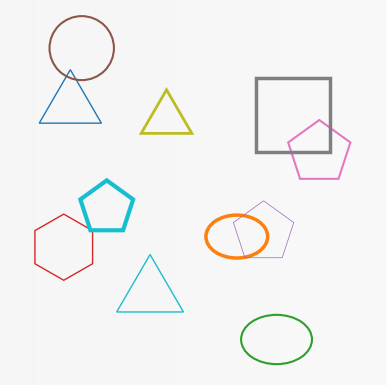[{"shape": "triangle", "thickness": 1, "radius": 0.46, "center": [0.181, 0.726]}, {"shape": "oval", "thickness": 2.5, "radius": 0.4, "center": [0.611, 0.386]}, {"shape": "oval", "thickness": 1.5, "radius": 0.46, "center": [0.714, 0.118]}, {"shape": "hexagon", "thickness": 1, "radius": 0.43, "center": [0.164, 0.358]}, {"shape": "pentagon", "thickness": 0.5, "radius": 0.41, "center": [0.68, 0.397]}, {"shape": "circle", "thickness": 1.5, "radius": 0.42, "center": [0.211, 0.875]}, {"shape": "pentagon", "thickness": 1.5, "radius": 0.42, "center": [0.824, 0.604]}, {"shape": "square", "thickness": 2.5, "radius": 0.48, "center": [0.756, 0.701]}, {"shape": "triangle", "thickness": 2, "radius": 0.38, "center": [0.43, 0.691]}, {"shape": "pentagon", "thickness": 3, "radius": 0.36, "center": [0.275, 0.46]}, {"shape": "triangle", "thickness": 1, "radius": 0.5, "center": [0.387, 0.239]}]